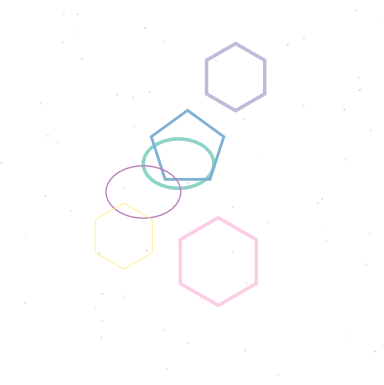[{"shape": "oval", "thickness": 2.5, "radius": 0.46, "center": [0.464, 0.575]}, {"shape": "hexagon", "thickness": 2.5, "radius": 0.44, "center": [0.612, 0.8]}, {"shape": "pentagon", "thickness": 2, "radius": 0.5, "center": [0.487, 0.614]}, {"shape": "hexagon", "thickness": 2.5, "radius": 0.57, "center": [0.567, 0.321]}, {"shape": "oval", "thickness": 1, "radius": 0.49, "center": [0.372, 0.501]}, {"shape": "hexagon", "thickness": 0.5, "radius": 0.43, "center": [0.321, 0.387]}]